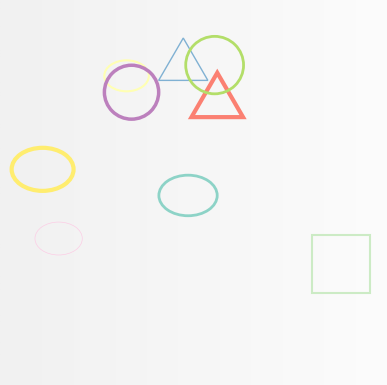[{"shape": "oval", "thickness": 2, "radius": 0.38, "center": [0.485, 0.492]}, {"shape": "oval", "thickness": 1.5, "radius": 0.29, "center": [0.327, 0.803]}, {"shape": "triangle", "thickness": 3, "radius": 0.38, "center": [0.561, 0.734]}, {"shape": "triangle", "thickness": 1, "radius": 0.37, "center": [0.473, 0.828]}, {"shape": "circle", "thickness": 2, "radius": 0.37, "center": [0.554, 0.831]}, {"shape": "oval", "thickness": 0.5, "radius": 0.31, "center": [0.151, 0.38]}, {"shape": "circle", "thickness": 2.5, "radius": 0.35, "center": [0.339, 0.761]}, {"shape": "square", "thickness": 1.5, "radius": 0.37, "center": [0.879, 0.314]}, {"shape": "oval", "thickness": 3, "radius": 0.4, "center": [0.11, 0.56]}]